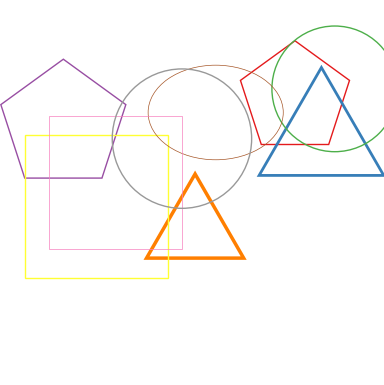[{"shape": "pentagon", "thickness": 1, "radius": 0.74, "center": [0.766, 0.745]}, {"shape": "triangle", "thickness": 2, "radius": 0.93, "center": [0.835, 0.638]}, {"shape": "circle", "thickness": 1, "radius": 0.82, "center": [0.869, 0.769]}, {"shape": "pentagon", "thickness": 1, "radius": 0.85, "center": [0.164, 0.676]}, {"shape": "triangle", "thickness": 2.5, "radius": 0.73, "center": [0.507, 0.402]}, {"shape": "square", "thickness": 1, "radius": 0.93, "center": [0.251, 0.463]}, {"shape": "oval", "thickness": 0.5, "radius": 0.88, "center": [0.56, 0.708]}, {"shape": "square", "thickness": 0.5, "radius": 0.86, "center": [0.3, 0.526]}, {"shape": "circle", "thickness": 1, "radius": 0.91, "center": [0.473, 0.64]}]